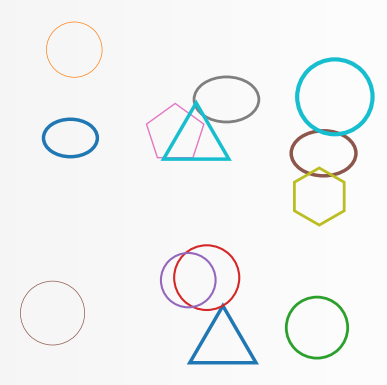[{"shape": "triangle", "thickness": 2.5, "radius": 0.49, "center": [0.575, 0.107]}, {"shape": "oval", "thickness": 2.5, "radius": 0.35, "center": [0.182, 0.642]}, {"shape": "circle", "thickness": 0.5, "radius": 0.36, "center": [0.192, 0.871]}, {"shape": "circle", "thickness": 2, "radius": 0.4, "center": [0.818, 0.149]}, {"shape": "circle", "thickness": 1.5, "radius": 0.42, "center": [0.533, 0.279]}, {"shape": "circle", "thickness": 1.5, "radius": 0.35, "center": [0.486, 0.272]}, {"shape": "oval", "thickness": 2.5, "radius": 0.42, "center": [0.835, 0.602]}, {"shape": "circle", "thickness": 0.5, "radius": 0.41, "center": [0.136, 0.187]}, {"shape": "pentagon", "thickness": 1, "radius": 0.39, "center": [0.452, 0.653]}, {"shape": "oval", "thickness": 2, "radius": 0.42, "center": [0.584, 0.742]}, {"shape": "hexagon", "thickness": 2, "radius": 0.37, "center": [0.824, 0.49]}, {"shape": "circle", "thickness": 3, "radius": 0.49, "center": [0.864, 0.749]}, {"shape": "triangle", "thickness": 2.5, "radius": 0.49, "center": [0.506, 0.635]}]